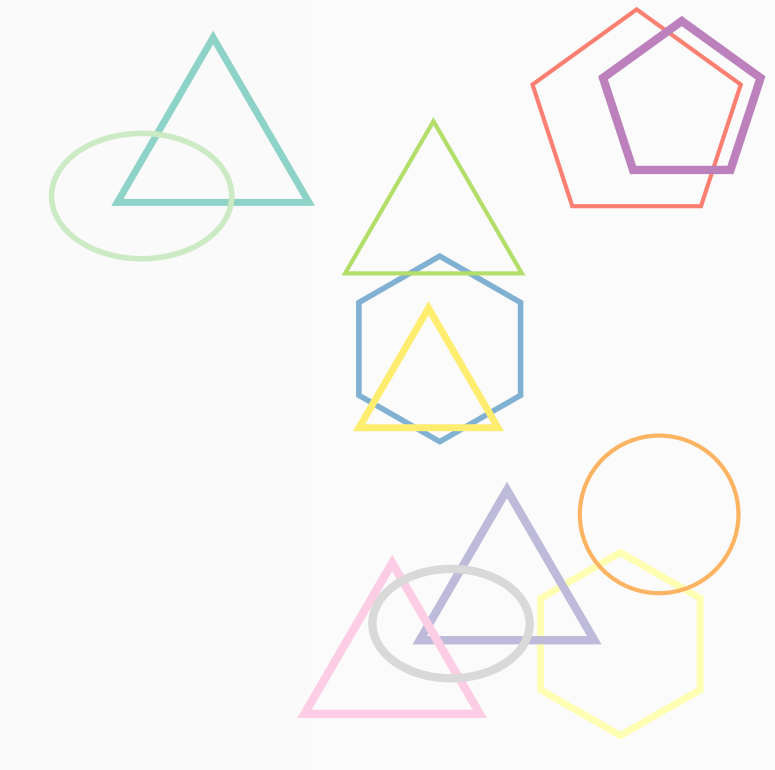[{"shape": "triangle", "thickness": 2.5, "radius": 0.71, "center": [0.275, 0.809]}, {"shape": "hexagon", "thickness": 2.5, "radius": 0.59, "center": [0.801, 0.164]}, {"shape": "triangle", "thickness": 3, "radius": 0.65, "center": [0.654, 0.234]}, {"shape": "pentagon", "thickness": 1.5, "radius": 0.71, "center": [0.821, 0.847]}, {"shape": "hexagon", "thickness": 2, "radius": 0.6, "center": [0.567, 0.547]}, {"shape": "circle", "thickness": 1.5, "radius": 0.51, "center": [0.85, 0.332]}, {"shape": "triangle", "thickness": 1.5, "radius": 0.66, "center": [0.559, 0.711]}, {"shape": "triangle", "thickness": 3, "radius": 0.65, "center": [0.506, 0.138]}, {"shape": "oval", "thickness": 3, "radius": 0.51, "center": [0.582, 0.19]}, {"shape": "pentagon", "thickness": 3, "radius": 0.53, "center": [0.88, 0.866]}, {"shape": "oval", "thickness": 2, "radius": 0.58, "center": [0.183, 0.745]}, {"shape": "triangle", "thickness": 2.5, "radius": 0.52, "center": [0.553, 0.496]}]